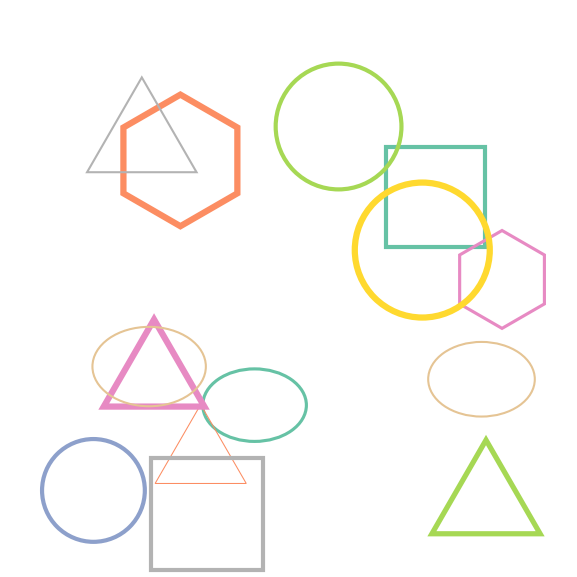[{"shape": "oval", "thickness": 1.5, "radius": 0.45, "center": [0.441, 0.298]}, {"shape": "square", "thickness": 2, "radius": 0.43, "center": [0.754, 0.658]}, {"shape": "hexagon", "thickness": 3, "radius": 0.57, "center": [0.312, 0.721]}, {"shape": "triangle", "thickness": 0.5, "radius": 0.46, "center": [0.348, 0.208]}, {"shape": "circle", "thickness": 2, "radius": 0.44, "center": [0.162, 0.15]}, {"shape": "triangle", "thickness": 3, "radius": 0.5, "center": [0.267, 0.345]}, {"shape": "hexagon", "thickness": 1.5, "radius": 0.42, "center": [0.869, 0.515]}, {"shape": "triangle", "thickness": 2.5, "radius": 0.54, "center": [0.842, 0.129]}, {"shape": "circle", "thickness": 2, "radius": 0.54, "center": [0.586, 0.78]}, {"shape": "circle", "thickness": 3, "radius": 0.58, "center": [0.731, 0.566]}, {"shape": "oval", "thickness": 1, "radius": 0.49, "center": [0.258, 0.364]}, {"shape": "oval", "thickness": 1, "radius": 0.46, "center": [0.834, 0.342]}, {"shape": "triangle", "thickness": 1, "radius": 0.55, "center": [0.246, 0.756]}, {"shape": "square", "thickness": 2, "radius": 0.49, "center": [0.358, 0.109]}]